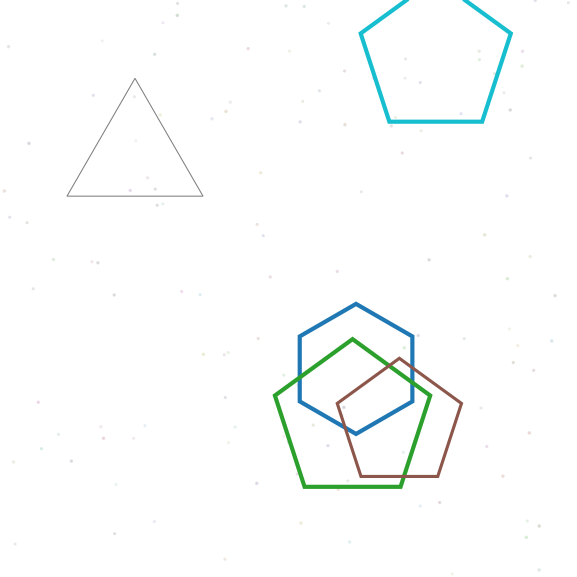[{"shape": "hexagon", "thickness": 2, "radius": 0.56, "center": [0.617, 0.36]}, {"shape": "pentagon", "thickness": 2, "radius": 0.71, "center": [0.61, 0.271]}, {"shape": "pentagon", "thickness": 1.5, "radius": 0.57, "center": [0.692, 0.266]}, {"shape": "triangle", "thickness": 0.5, "radius": 0.68, "center": [0.234, 0.727]}, {"shape": "pentagon", "thickness": 2, "radius": 0.68, "center": [0.755, 0.899]}]